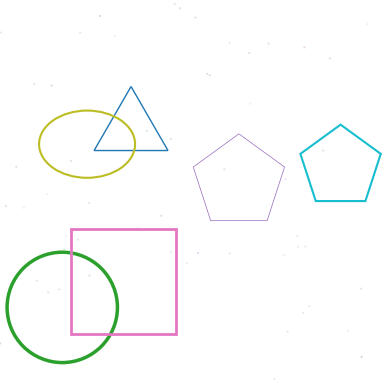[{"shape": "triangle", "thickness": 1, "radius": 0.55, "center": [0.34, 0.664]}, {"shape": "circle", "thickness": 2.5, "radius": 0.72, "center": [0.162, 0.202]}, {"shape": "pentagon", "thickness": 0.5, "radius": 0.62, "center": [0.621, 0.528]}, {"shape": "square", "thickness": 2, "radius": 0.68, "center": [0.32, 0.269]}, {"shape": "oval", "thickness": 1.5, "radius": 0.62, "center": [0.226, 0.625]}, {"shape": "pentagon", "thickness": 1.5, "radius": 0.55, "center": [0.885, 0.567]}]